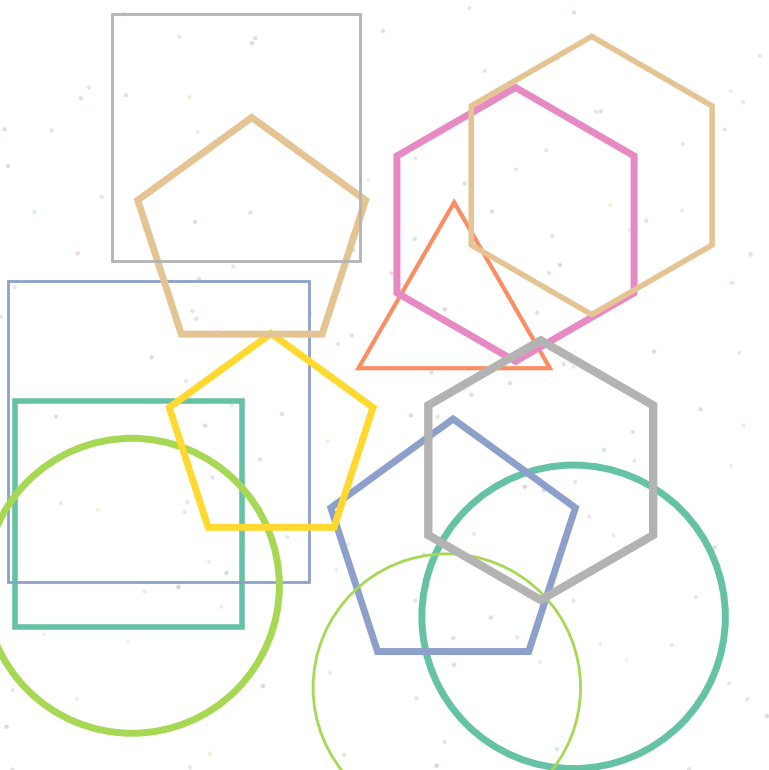[{"shape": "circle", "thickness": 2.5, "radius": 0.99, "center": [0.745, 0.199]}, {"shape": "square", "thickness": 2, "radius": 0.74, "center": [0.167, 0.332]}, {"shape": "triangle", "thickness": 1.5, "radius": 0.72, "center": [0.59, 0.594]}, {"shape": "pentagon", "thickness": 2.5, "radius": 0.83, "center": [0.588, 0.289]}, {"shape": "square", "thickness": 1, "radius": 0.98, "center": [0.206, 0.44]}, {"shape": "hexagon", "thickness": 2.5, "radius": 0.89, "center": [0.669, 0.709]}, {"shape": "circle", "thickness": 2.5, "radius": 0.96, "center": [0.171, 0.239]}, {"shape": "circle", "thickness": 1, "radius": 0.87, "center": [0.58, 0.107]}, {"shape": "pentagon", "thickness": 2.5, "radius": 0.7, "center": [0.352, 0.428]}, {"shape": "pentagon", "thickness": 2.5, "radius": 0.78, "center": [0.327, 0.692]}, {"shape": "hexagon", "thickness": 2, "radius": 0.9, "center": [0.768, 0.772]}, {"shape": "hexagon", "thickness": 3, "radius": 0.84, "center": [0.702, 0.389]}, {"shape": "square", "thickness": 1, "radius": 0.8, "center": [0.306, 0.822]}]